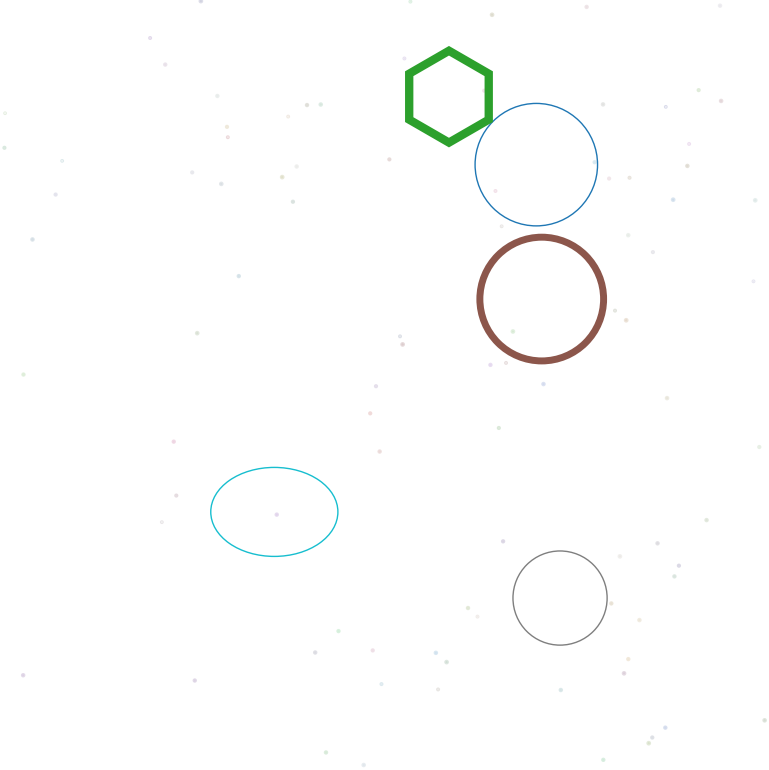[{"shape": "circle", "thickness": 0.5, "radius": 0.4, "center": [0.697, 0.786]}, {"shape": "hexagon", "thickness": 3, "radius": 0.3, "center": [0.583, 0.874]}, {"shape": "circle", "thickness": 2.5, "radius": 0.4, "center": [0.704, 0.612]}, {"shape": "circle", "thickness": 0.5, "radius": 0.31, "center": [0.727, 0.223]}, {"shape": "oval", "thickness": 0.5, "radius": 0.41, "center": [0.356, 0.335]}]